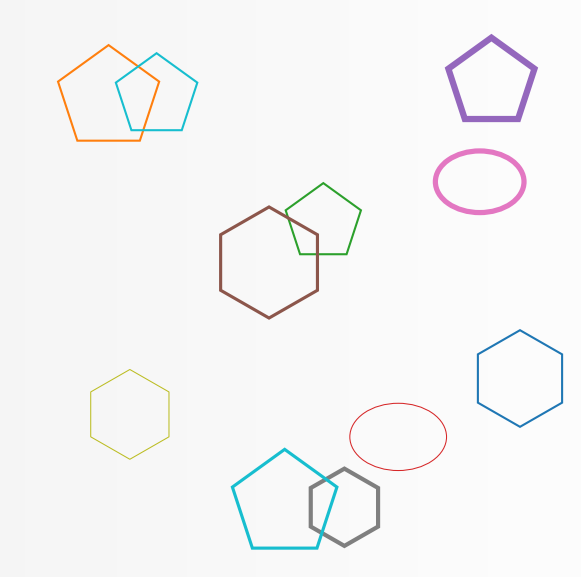[{"shape": "hexagon", "thickness": 1, "radius": 0.42, "center": [0.895, 0.344]}, {"shape": "pentagon", "thickness": 1, "radius": 0.46, "center": [0.187, 0.83]}, {"shape": "pentagon", "thickness": 1, "radius": 0.34, "center": [0.556, 0.614]}, {"shape": "oval", "thickness": 0.5, "radius": 0.42, "center": [0.685, 0.243]}, {"shape": "pentagon", "thickness": 3, "radius": 0.39, "center": [0.845, 0.856]}, {"shape": "hexagon", "thickness": 1.5, "radius": 0.48, "center": [0.463, 0.545]}, {"shape": "oval", "thickness": 2.5, "radius": 0.38, "center": [0.825, 0.684]}, {"shape": "hexagon", "thickness": 2, "radius": 0.33, "center": [0.593, 0.121]}, {"shape": "hexagon", "thickness": 0.5, "radius": 0.39, "center": [0.223, 0.282]}, {"shape": "pentagon", "thickness": 1, "radius": 0.37, "center": [0.269, 0.833]}, {"shape": "pentagon", "thickness": 1.5, "radius": 0.47, "center": [0.49, 0.126]}]